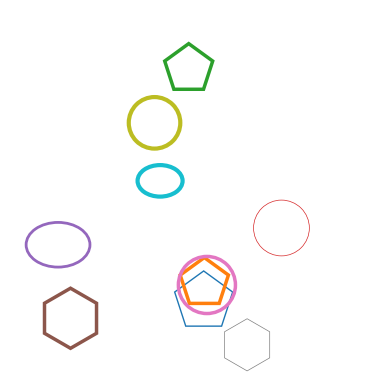[{"shape": "pentagon", "thickness": 1, "radius": 0.4, "center": [0.529, 0.217]}, {"shape": "pentagon", "thickness": 2.5, "radius": 0.33, "center": [0.531, 0.265]}, {"shape": "pentagon", "thickness": 2.5, "radius": 0.33, "center": [0.49, 0.821]}, {"shape": "circle", "thickness": 0.5, "radius": 0.36, "center": [0.731, 0.408]}, {"shape": "oval", "thickness": 2, "radius": 0.41, "center": [0.151, 0.364]}, {"shape": "hexagon", "thickness": 2.5, "radius": 0.39, "center": [0.183, 0.173]}, {"shape": "circle", "thickness": 2.5, "radius": 0.37, "center": [0.537, 0.26]}, {"shape": "hexagon", "thickness": 0.5, "radius": 0.34, "center": [0.642, 0.104]}, {"shape": "circle", "thickness": 3, "radius": 0.33, "center": [0.401, 0.681]}, {"shape": "oval", "thickness": 3, "radius": 0.29, "center": [0.416, 0.53]}]